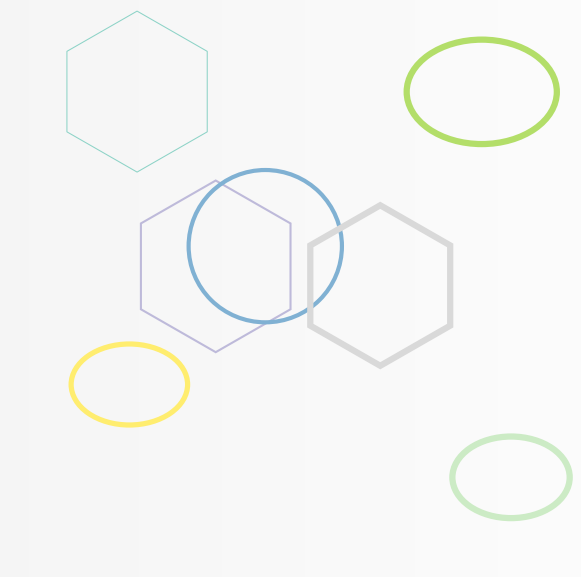[{"shape": "hexagon", "thickness": 0.5, "radius": 0.7, "center": [0.236, 0.841]}, {"shape": "hexagon", "thickness": 1, "radius": 0.74, "center": [0.371, 0.538]}, {"shape": "circle", "thickness": 2, "radius": 0.66, "center": [0.456, 0.573]}, {"shape": "oval", "thickness": 3, "radius": 0.65, "center": [0.829, 0.84]}, {"shape": "hexagon", "thickness": 3, "radius": 0.69, "center": [0.654, 0.505]}, {"shape": "oval", "thickness": 3, "radius": 0.5, "center": [0.879, 0.173]}, {"shape": "oval", "thickness": 2.5, "radius": 0.5, "center": [0.223, 0.333]}]